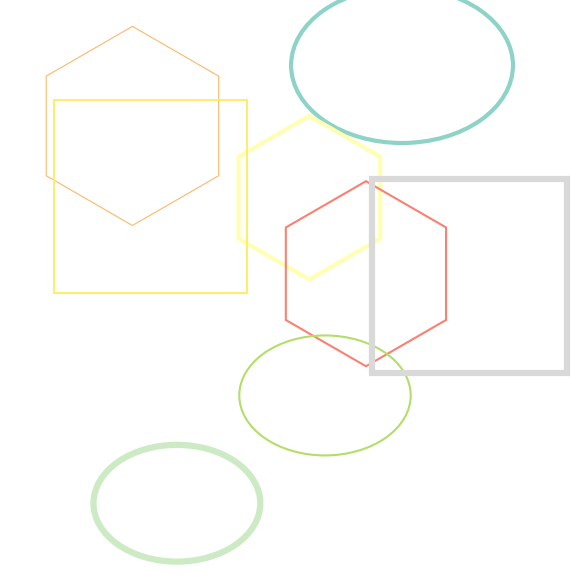[{"shape": "oval", "thickness": 2, "radius": 0.96, "center": [0.696, 0.886]}, {"shape": "hexagon", "thickness": 2, "radius": 0.71, "center": [0.536, 0.657]}, {"shape": "hexagon", "thickness": 1, "radius": 0.8, "center": [0.634, 0.525]}, {"shape": "hexagon", "thickness": 0.5, "radius": 0.86, "center": [0.229, 0.781]}, {"shape": "oval", "thickness": 1, "radius": 0.74, "center": [0.563, 0.314]}, {"shape": "square", "thickness": 3, "radius": 0.84, "center": [0.813, 0.522]}, {"shape": "oval", "thickness": 3, "radius": 0.72, "center": [0.306, 0.128]}, {"shape": "square", "thickness": 1, "radius": 0.84, "center": [0.261, 0.659]}]